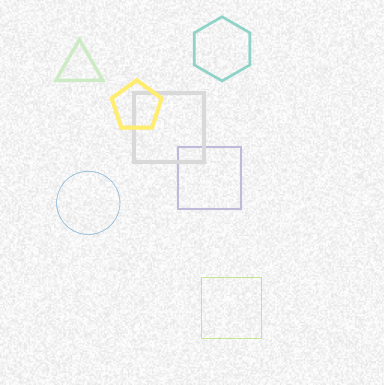[{"shape": "hexagon", "thickness": 2, "radius": 0.42, "center": [0.577, 0.873]}, {"shape": "square", "thickness": 1.5, "radius": 0.41, "center": [0.544, 0.538]}, {"shape": "circle", "thickness": 0.5, "radius": 0.41, "center": [0.229, 0.473]}, {"shape": "square", "thickness": 0.5, "radius": 0.39, "center": [0.6, 0.202]}, {"shape": "square", "thickness": 3, "radius": 0.45, "center": [0.439, 0.668]}, {"shape": "triangle", "thickness": 2.5, "radius": 0.35, "center": [0.206, 0.827]}, {"shape": "pentagon", "thickness": 3, "radius": 0.34, "center": [0.355, 0.724]}]